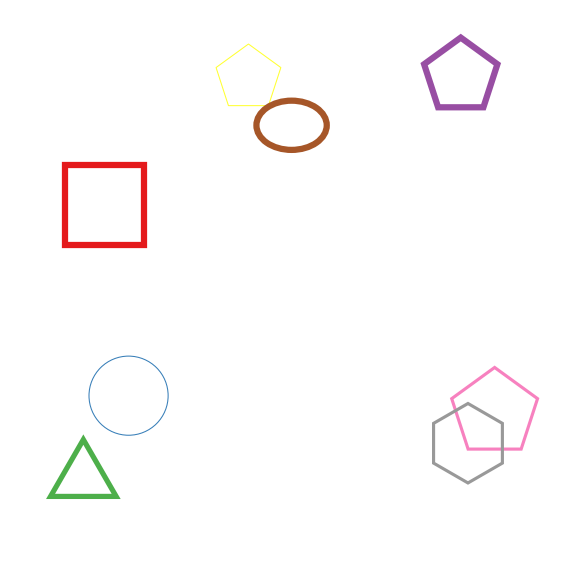[{"shape": "square", "thickness": 3, "radius": 0.34, "center": [0.181, 0.644]}, {"shape": "circle", "thickness": 0.5, "radius": 0.34, "center": [0.223, 0.314]}, {"shape": "triangle", "thickness": 2.5, "radius": 0.33, "center": [0.144, 0.172]}, {"shape": "pentagon", "thickness": 3, "radius": 0.33, "center": [0.798, 0.867]}, {"shape": "pentagon", "thickness": 0.5, "radius": 0.29, "center": [0.43, 0.864]}, {"shape": "oval", "thickness": 3, "radius": 0.3, "center": [0.505, 0.782]}, {"shape": "pentagon", "thickness": 1.5, "radius": 0.39, "center": [0.856, 0.285]}, {"shape": "hexagon", "thickness": 1.5, "radius": 0.34, "center": [0.81, 0.232]}]